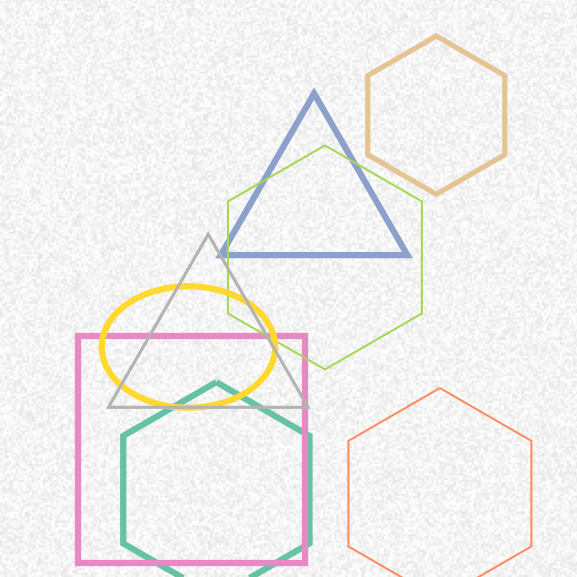[{"shape": "hexagon", "thickness": 3, "radius": 0.93, "center": [0.375, 0.151]}, {"shape": "hexagon", "thickness": 1, "radius": 0.91, "center": [0.762, 0.144]}, {"shape": "triangle", "thickness": 3, "radius": 0.93, "center": [0.544, 0.651]}, {"shape": "square", "thickness": 3, "radius": 0.98, "center": [0.332, 0.22]}, {"shape": "hexagon", "thickness": 1, "radius": 0.97, "center": [0.563, 0.553]}, {"shape": "oval", "thickness": 3, "radius": 0.75, "center": [0.326, 0.398]}, {"shape": "hexagon", "thickness": 2.5, "radius": 0.69, "center": [0.755, 0.8]}, {"shape": "triangle", "thickness": 1.5, "radius": 1.0, "center": [0.361, 0.394]}]